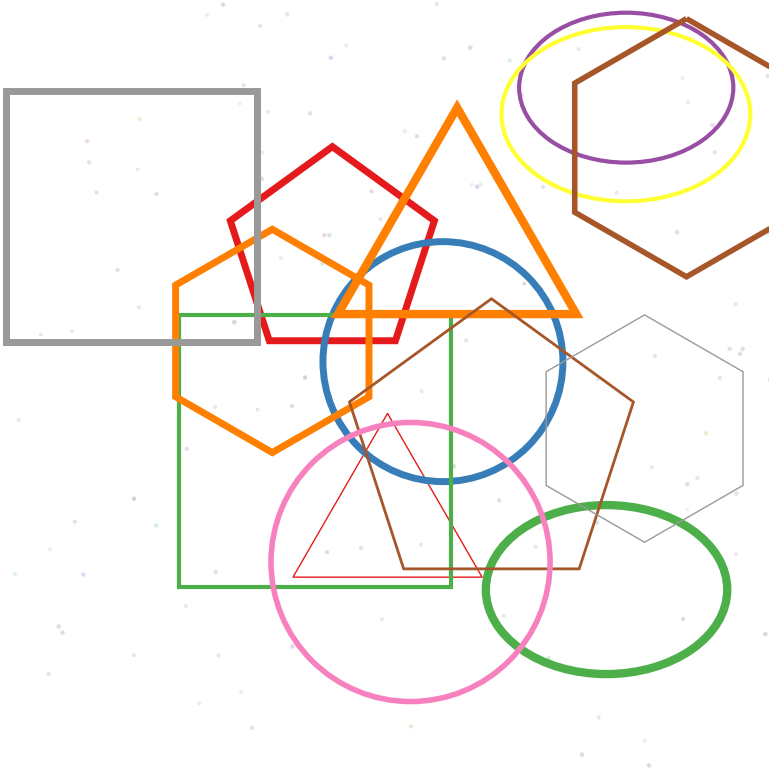[{"shape": "triangle", "thickness": 0.5, "radius": 0.71, "center": [0.503, 0.321]}, {"shape": "pentagon", "thickness": 2.5, "radius": 0.7, "center": [0.432, 0.67]}, {"shape": "circle", "thickness": 2.5, "radius": 0.78, "center": [0.575, 0.53]}, {"shape": "square", "thickness": 1.5, "radius": 0.88, "center": [0.409, 0.414]}, {"shape": "oval", "thickness": 3, "radius": 0.78, "center": [0.788, 0.234]}, {"shape": "oval", "thickness": 1.5, "radius": 0.7, "center": [0.813, 0.886]}, {"shape": "hexagon", "thickness": 2.5, "radius": 0.72, "center": [0.354, 0.557]}, {"shape": "triangle", "thickness": 3, "radius": 0.89, "center": [0.594, 0.681]}, {"shape": "oval", "thickness": 1.5, "radius": 0.81, "center": [0.813, 0.852]}, {"shape": "hexagon", "thickness": 2, "radius": 0.84, "center": [0.892, 0.808]}, {"shape": "pentagon", "thickness": 1, "radius": 0.97, "center": [0.638, 0.418]}, {"shape": "circle", "thickness": 2, "radius": 0.91, "center": [0.533, 0.27]}, {"shape": "square", "thickness": 2.5, "radius": 0.81, "center": [0.171, 0.719]}, {"shape": "hexagon", "thickness": 0.5, "radius": 0.74, "center": [0.837, 0.443]}]